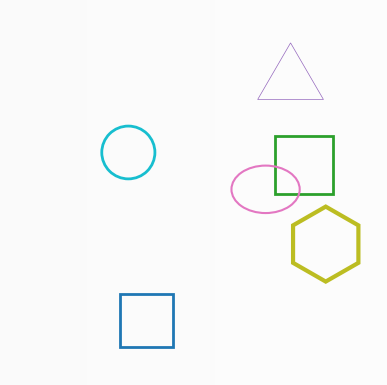[{"shape": "square", "thickness": 2, "radius": 0.34, "center": [0.378, 0.166]}, {"shape": "square", "thickness": 2, "radius": 0.37, "center": [0.784, 0.571]}, {"shape": "triangle", "thickness": 0.5, "radius": 0.49, "center": [0.75, 0.791]}, {"shape": "oval", "thickness": 1.5, "radius": 0.44, "center": [0.685, 0.508]}, {"shape": "hexagon", "thickness": 3, "radius": 0.49, "center": [0.841, 0.366]}, {"shape": "circle", "thickness": 2, "radius": 0.34, "center": [0.331, 0.604]}]